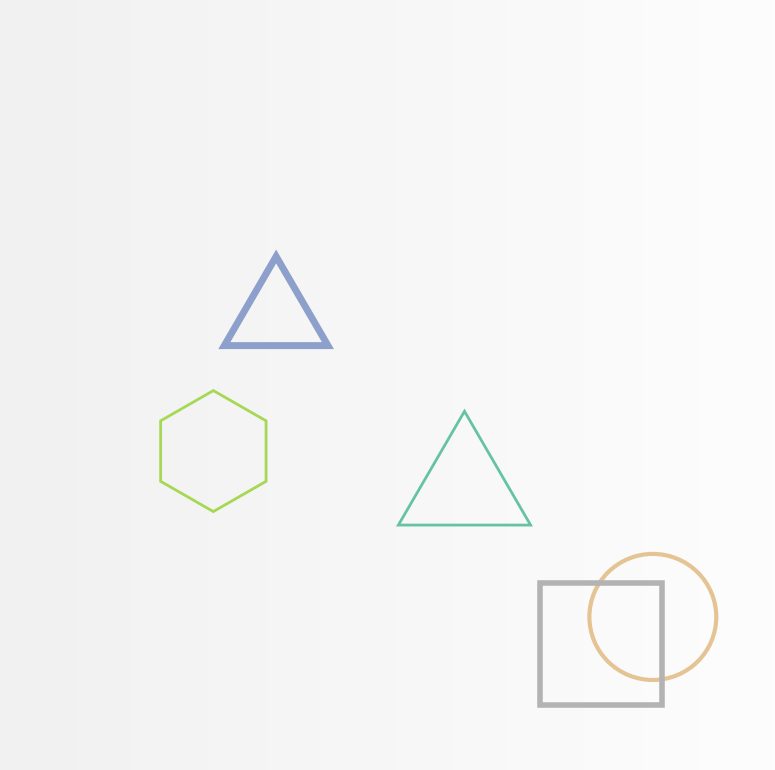[{"shape": "triangle", "thickness": 1, "radius": 0.49, "center": [0.599, 0.367]}, {"shape": "triangle", "thickness": 2.5, "radius": 0.39, "center": [0.356, 0.59]}, {"shape": "hexagon", "thickness": 1, "radius": 0.39, "center": [0.275, 0.414]}, {"shape": "circle", "thickness": 1.5, "radius": 0.41, "center": [0.842, 0.199]}, {"shape": "square", "thickness": 2, "radius": 0.39, "center": [0.775, 0.164]}]